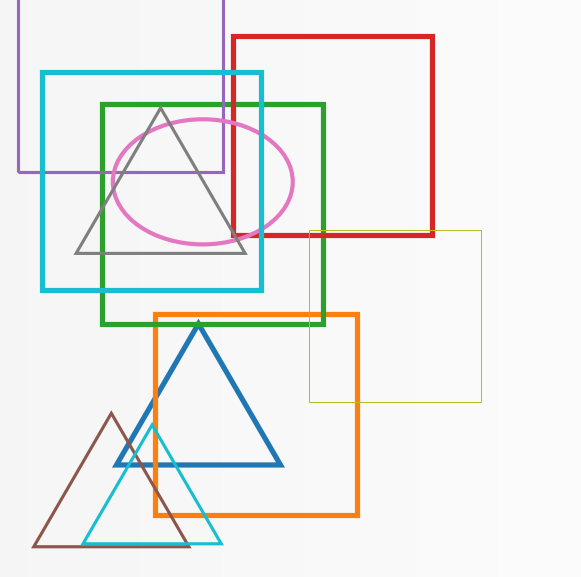[{"shape": "triangle", "thickness": 2.5, "radius": 0.81, "center": [0.341, 0.275]}, {"shape": "square", "thickness": 2.5, "radius": 0.87, "center": [0.44, 0.282]}, {"shape": "square", "thickness": 2.5, "radius": 0.95, "center": [0.366, 0.628]}, {"shape": "square", "thickness": 2.5, "radius": 0.86, "center": [0.572, 0.764]}, {"shape": "square", "thickness": 1.5, "radius": 0.88, "center": [0.207, 0.877]}, {"shape": "triangle", "thickness": 1.5, "radius": 0.77, "center": [0.192, 0.129]}, {"shape": "oval", "thickness": 2, "radius": 0.77, "center": [0.349, 0.684]}, {"shape": "triangle", "thickness": 1.5, "radius": 0.84, "center": [0.276, 0.644]}, {"shape": "square", "thickness": 0.5, "radius": 0.74, "center": [0.68, 0.452]}, {"shape": "triangle", "thickness": 1.5, "radius": 0.69, "center": [0.262, 0.126]}, {"shape": "square", "thickness": 2.5, "radius": 0.94, "center": [0.26, 0.685]}]